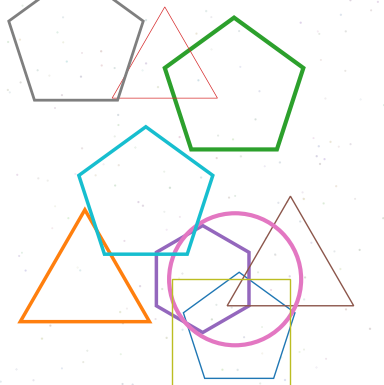[{"shape": "pentagon", "thickness": 1, "radius": 0.76, "center": [0.621, 0.14]}, {"shape": "triangle", "thickness": 2.5, "radius": 0.97, "center": [0.22, 0.261]}, {"shape": "pentagon", "thickness": 3, "radius": 0.95, "center": [0.608, 0.765]}, {"shape": "triangle", "thickness": 0.5, "radius": 0.79, "center": [0.428, 0.824]}, {"shape": "hexagon", "thickness": 2.5, "radius": 0.69, "center": [0.526, 0.275]}, {"shape": "triangle", "thickness": 1, "radius": 0.95, "center": [0.754, 0.301]}, {"shape": "circle", "thickness": 3, "radius": 0.86, "center": [0.611, 0.275]}, {"shape": "pentagon", "thickness": 2, "radius": 0.92, "center": [0.197, 0.888]}, {"shape": "square", "thickness": 1, "radius": 0.77, "center": [0.601, 0.122]}, {"shape": "pentagon", "thickness": 2.5, "radius": 0.91, "center": [0.379, 0.488]}]